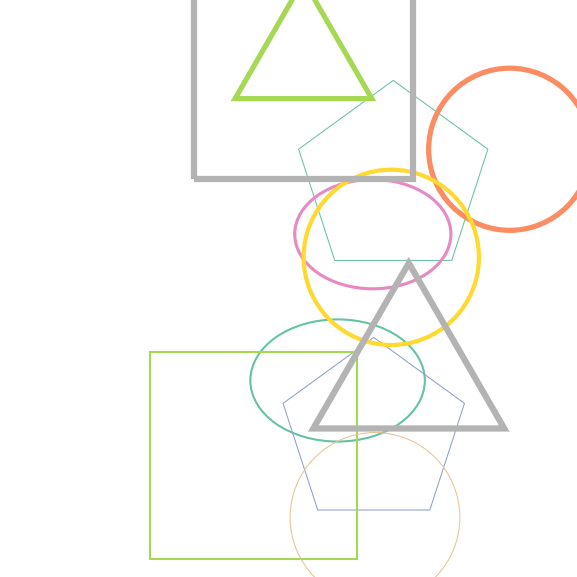[{"shape": "oval", "thickness": 1, "radius": 0.76, "center": [0.585, 0.34]}, {"shape": "pentagon", "thickness": 0.5, "radius": 0.86, "center": [0.681, 0.688]}, {"shape": "circle", "thickness": 2.5, "radius": 0.7, "center": [0.883, 0.741]}, {"shape": "pentagon", "thickness": 0.5, "radius": 0.83, "center": [0.647, 0.25]}, {"shape": "oval", "thickness": 1.5, "radius": 0.68, "center": [0.646, 0.594]}, {"shape": "triangle", "thickness": 2.5, "radius": 0.68, "center": [0.525, 0.897]}, {"shape": "square", "thickness": 1, "radius": 0.89, "center": [0.439, 0.21]}, {"shape": "circle", "thickness": 2, "radius": 0.76, "center": [0.678, 0.554]}, {"shape": "circle", "thickness": 0.5, "radius": 0.74, "center": [0.649, 0.103]}, {"shape": "triangle", "thickness": 3, "radius": 0.95, "center": [0.708, 0.353]}, {"shape": "square", "thickness": 3, "radius": 0.95, "center": [0.525, 0.878]}]